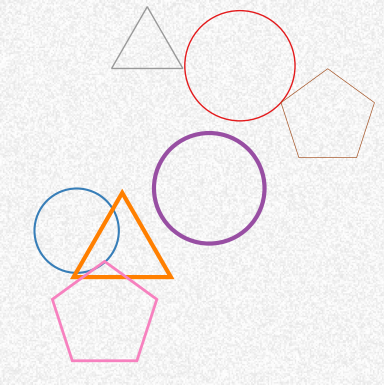[{"shape": "circle", "thickness": 1, "radius": 0.72, "center": [0.623, 0.829]}, {"shape": "circle", "thickness": 1.5, "radius": 0.55, "center": [0.199, 0.401]}, {"shape": "circle", "thickness": 3, "radius": 0.72, "center": [0.544, 0.511]}, {"shape": "triangle", "thickness": 3, "radius": 0.73, "center": [0.317, 0.353]}, {"shape": "pentagon", "thickness": 0.5, "radius": 0.64, "center": [0.851, 0.694]}, {"shape": "pentagon", "thickness": 2, "radius": 0.71, "center": [0.272, 0.178]}, {"shape": "triangle", "thickness": 1, "radius": 0.53, "center": [0.382, 0.876]}]